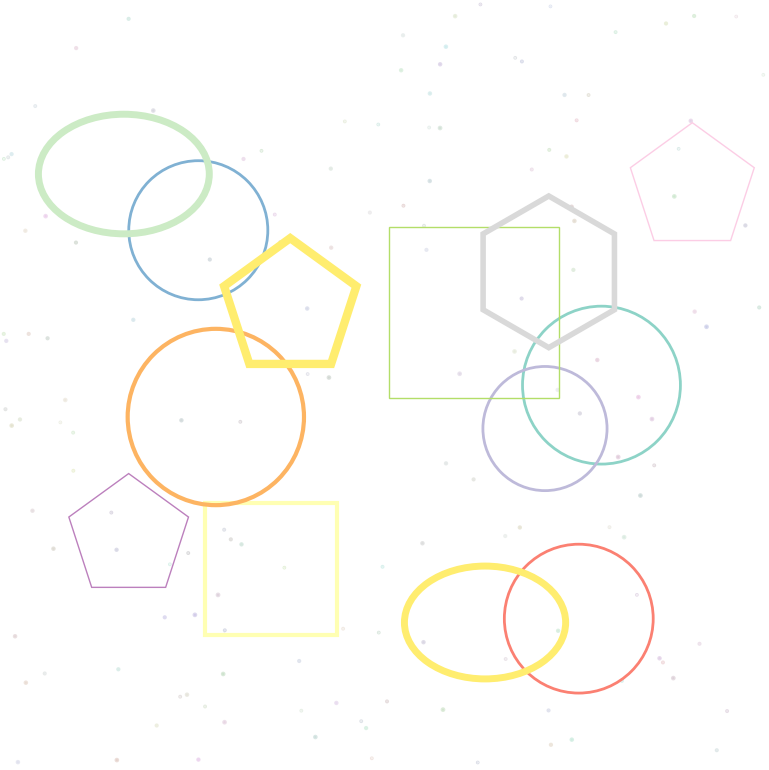[{"shape": "circle", "thickness": 1, "radius": 0.51, "center": [0.781, 0.5]}, {"shape": "square", "thickness": 1.5, "radius": 0.43, "center": [0.352, 0.261]}, {"shape": "circle", "thickness": 1, "radius": 0.4, "center": [0.708, 0.443]}, {"shape": "circle", "thickness": 1, "radius": 0.48, "center": [0.752, 0.197]}, {"shape": "circle", "thickness": 1, "radius": 0.45, "center": [0.258, 0.701]}, {"shape": "circle", "thickness": 1.5, "radius": 0.57, "center": [0.28, 0.458]}, {"shape": "square", "thickness": 0.5, "radius": 0.55, "center": [0.616, 0.594]}, {"shape": "pentagon", "thickness": 0.5, "radius": 0.42, "center": [0.899, 0.756]}, {"shape": "hexagon", "thickness": 2, "radius": 0.49, "center": [0.713, 0.647]}, {"shape": "pentagon", "thickness": 0.5, "radius": 0.41, "center": [0.167, 0.303]}, {"shape": "oval", "thickness": 2.5, "radius": 0.55, "center": [0.161, 0.774]}, {"shape": "oval", "thickness": 2.5, "radius": 0.52, "center": [0.63, 0.192]}, {"shape": "pentagon", "thickness": 3, "radius": 0.45, "center": [0.377, 0.6]}]